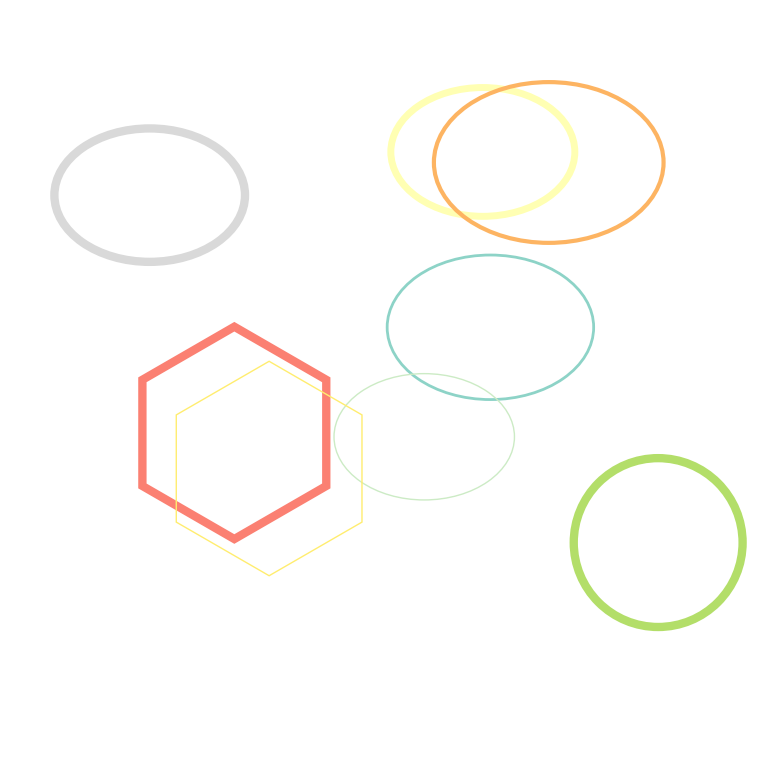[{"shape": "oval", "thickness": 1, "radius": 0.67, "center": [0.637, 0.575]}, {"shape": "oval", "thickness": 2.5, "radius": 0.6, "center": [0.627, 0.803]}, {"shape": "hexagon", "thickness": 3, "radius": 0.69, "center": [0.304, 0.438]}, {"shape": "oval", "thickness": 1.5, "radius": 0.75, "center": [0.713, 0.789]}, {"shape": "circle", "thickness": 3, "radius": 0.55, "center": [0.855, 0.295]}, {"shape": "oval", "thickness": 3, "radius": 0.62, "center": [0.194, 0.747]}, {"shape": "oval", "thickness": 0.5, "radius": 0.59, "center": [0.551, 0.433]}, {"shape": "hexagon", "thickness": 0.5, "radius": 0.7, "center": [0.35, 0.392]}]